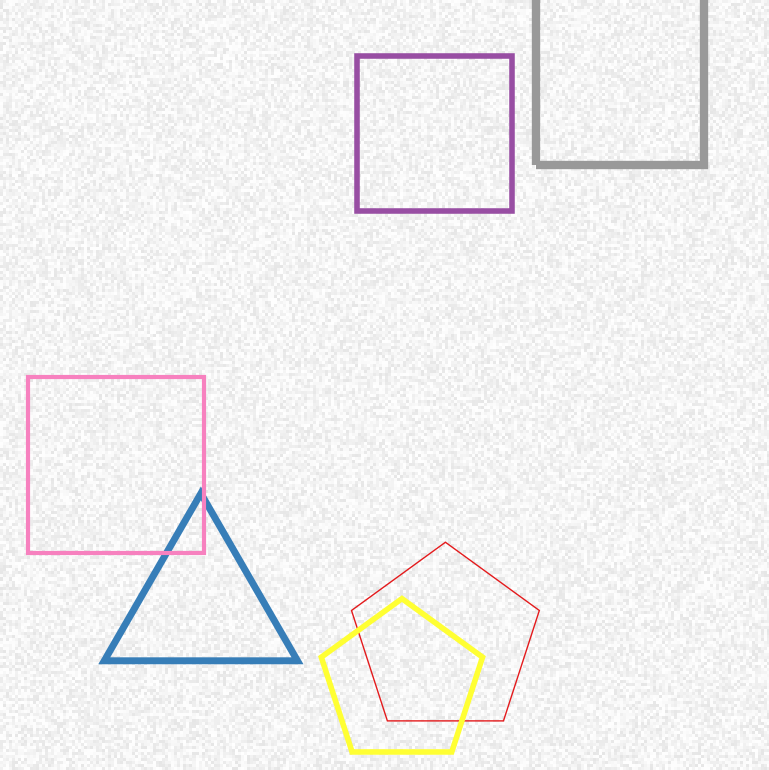[{"shape": "pentagon", "thickness": 0.5, "radius": 0.64, "center": [0.578, 0.168]}, {"shape": "triangle", "thickness": 2.5, "radius": 0.72, "center": [0.261, 0.214]}, {"shape": "square", "thickness": 2, "radius": 0.5, "center": [0.564, 0.827]}, {"shape": "pentagon", "thickness": 2, "radius": 0.55, "center": [0.522, 0.112]}, {"shape": "square", "thickness": 1.5, "radius": 0.57, "center": [0.151, 0.396]}, {"shape": "square", "thickness": 3, "radius": 0.55, "center": [0.806, 0.894]}]